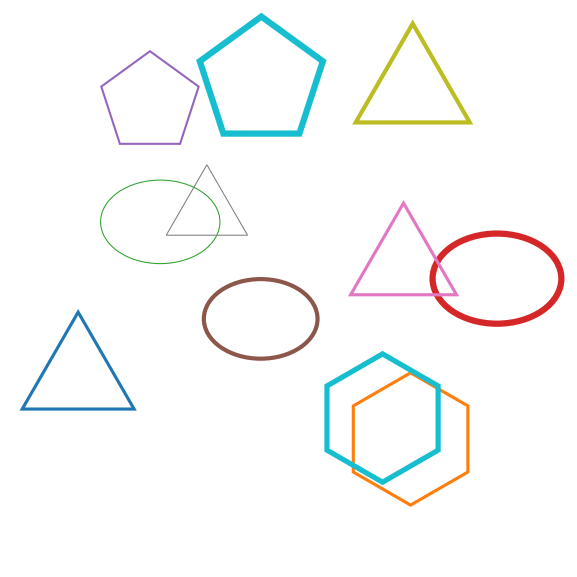[{"shape": "triangle", "thickness": 1.5, "radius": 0.56, "center": [0.135, 0.347]}, {"shape": "hexagon", "thickness": 1.5, "radius": 0.57, "center": [0.711, 0.239]}, {"shape": "oval", "thickness": 0.5, "radius": 0.52, "center": [0.278, 0.615]}, {"shape": "oval", "thickness": 3, "radius": 0.56, "center": [0.861, 0.517]}, {"shape": "pentagon", "thickness": 1, "radius": 0.44, "center": [0.26, 0.822]}, {"shape": "oval", "thickness": 2, "radius": 0.49, "center": [0.451, 0.447]}, {"shape": "triangle", "thickness": 1.5, "radius": 0.53, "center": [0.699, 0.542]}, {"shape": "triangle", "thickness": 0.5, "radius": 0.41, "center": [0.358, 0.632]}, {"shape": "triangle", "thickness": 2, "radius": 0.57, "center": [0.715, 0.844]}, {"shape": "hexagon", "thickness": 2.5, "radius": 0.56, "center": [0.662, 0.275]}, {"shape": "pentagon", "thickness": 3, "radius": 0.56, "center": [0.453, 0.858]}]